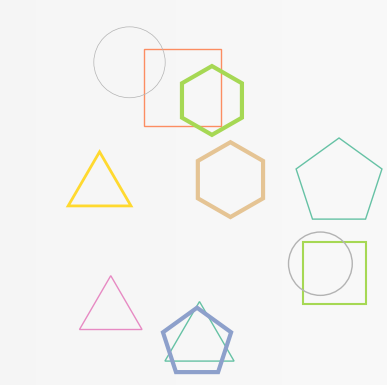[{"shape": "triangle", "thickness": 1, "radius": 0.52, "center": [0.515, 0.114]}, {"shape": "pentagon", "thickness": 1, "radius": 0.58, "center": [0.875, 0.525]}, {"shape": "square", "thickness": 1, "radius": 0.5, "center": [0.471, 0.774]}, {"shape": "pentagon", "thickness": 3, "radius": 0.46, "center": [0.508, 0.108]}, {"shape": "triangle", "thickness": 1, "radius": 0.47, "center": [0.286, 0.191]}, {"shape": "hexagon", "thickness": 3, "radius": 0.45, "center": [0.547, 0.739]}, {"shape": "square", "thickness": 1.5, "radius": 0.41, "center": [0.864, 0.291]}, {"shape": "triangle", "thickness": 2, "radius": 0.47, "center": [0.257, 0.512]}, {"shape": "hexagon", "thickness": 3, "radius": 0.49, "center": [0.595, 0.533]}, {"shape": "circle", "thickness": 1, "radius": 0.41, "center": [0.827, 0.315]}, {"shape": "circle", "thickness": 0.5, "radius": 0.46, "center": [0.334, 0.838]}]